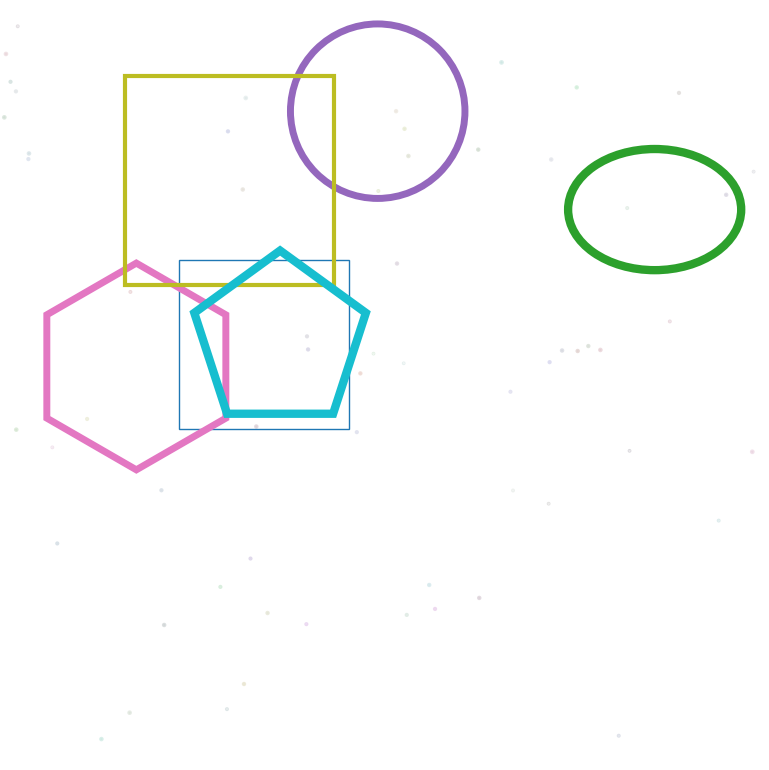[{"shape": "square", "thickness": 0.5, "radius": 0.55, "center": [0.343, 0.553]}, {"shape": "oval", "thickness": 3, "radius": 0.56, "center": [0.85, 0.728]}, {"shape": "circle", "thickness": 2.5, "radius": 0.57, "center": [0.491, 0.856]}, {"shape": "hexagon", "thickness": 2.5, "radius": 0.67, "center": [0.177, 0.524]}, {"shape": "square", "thickness": 1.5, "radius": 0.68, "center": [0.298, 0.766]}, {"shape": "pentagon", "thickness": 3, "radius": 0.59, "center": [0.364, 0.557]}]